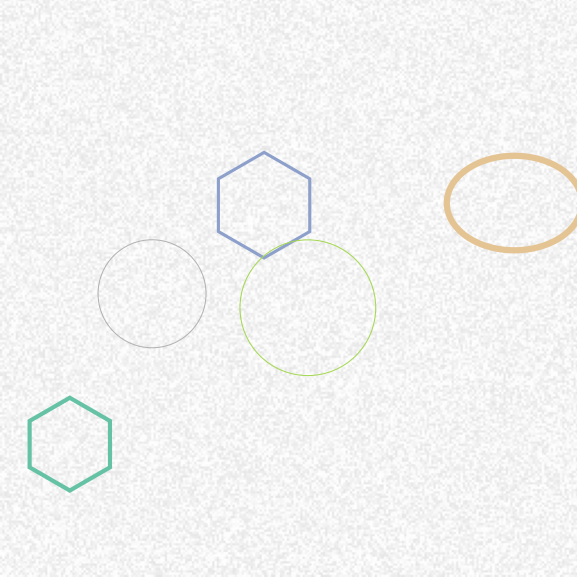[{"shape": "hexagon", "thickness": 2, "radius": 0.4, "center": [0.121, 0.23]}, {"shape": "hexagon", "thickness": 1.5, "radius": 0.46, "center": [0.457, 0.644]}, {"shape": "circle", "thickness": 0.5, "radius": 0.59, "center": [0.533, 0.466]}, {"shape": "oval", "thickness": 3, "radius": 0.58, "center": [0.891, 0.648]}, {"shape": "circle", "thickness": 0.5, "radius": 0.47, "center": [0.263, 0.49]}]